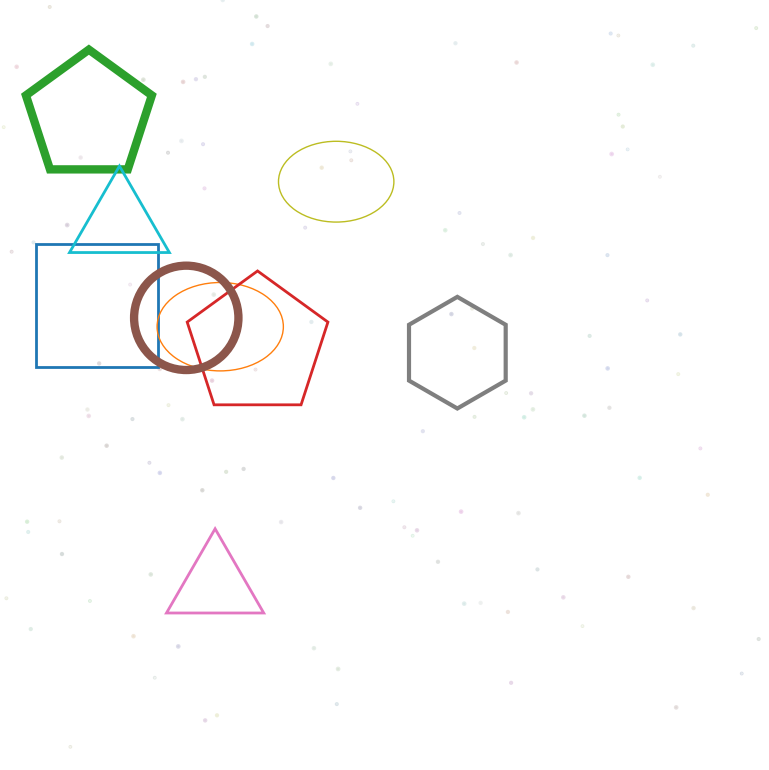[{"shape": "square", "thickness": 1, "radius": 0.4, "center": [0.126, 0.603]}, {"shape": "oval", "thickness": 0.5, "radius": 0.41, "center": [0.286, 0.576]}, {"shape": "pentagon", "thickness": 3, "radius": 0.43, "center": [0.115, 0.85]}, {"shape": "pentagon", "thickness": 1, "radius": 0.48, "center": [0.334, 0.552]}, {"shape": "circle", "thickness": 3, "radius": 0.34, "center": [0.242, 0.587]}, {"shape": "triangle", "thickness": 1, "radius": 0.36, "center": [0.279, 0.24]}, {"shape": "hexagon", "thickness": 1.5, "radius": 0.36, "center": [0.594, 0.542]}, {"shape": "oval", "thickness": 0.5, "radius": 0.37, "center": [0.437, 0.764]}, {"shape": "triangle", "thickness": 1, "radius": 0.37, "center": [0.155, 0.709]}]